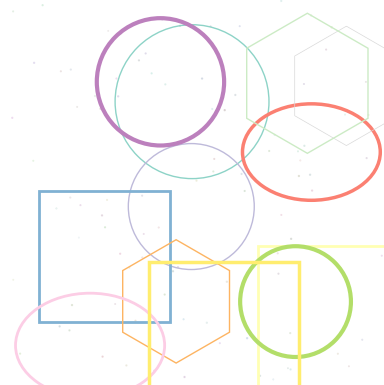[{"shape": "circle", "thickness": 1, "radius": 1.0, "center": [0.499, 0.736]}, {"shape": "square", "thickness": 2, "radius": 0.94, "center": [0.858, 0.174]}, {"shape": "circle", "thickness": 1, "radius": 0.82, "center": [0.497, 0.464]}, {"shape": "oval", "thickness": 2.5, "radius": 0.89, "center": [0.809, 0.605]}, {"shape": "square", "thickness": 2, "radius": 0.85, "center": [0.272, 0.334]}, {"shape": "hexagon", "thickness": 1, "radius": 0.8, "center": [0.457, 0.217]}, {"shape": "circle", "thickness": 3, "radius": 0.72, "center": [0.768, 0.217]}, {"shape": "oval", "thickness": 2, "radius": 0.97, "center": [0.234, 0.103]}, {"shape": "hexagon", "thickness": 0.5, "radius": 0.78, "center": [0.9, 0.777]}, {"shape": "circle", "thickness": 3, "radius": 0.83, "center": [0.417, 0.787]}, {"shape": "hexagon", "thickness": 1, "radius": 0.91, "center": [0.798, 0.784]}, {"shape": "square", "thickness": 2.5, "radius": 0.97, "center": [0.582, 0.127]}]